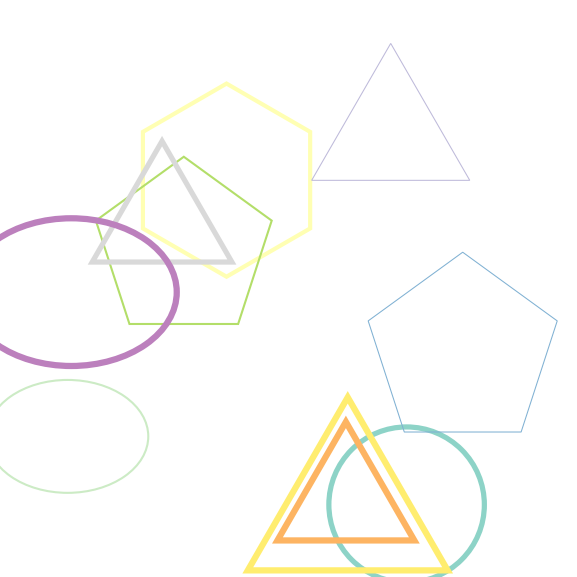[{"shape": "circle", "thickness": 2.5, "radius": 0.67, "center": [0.704, 0.125]}, {"shape": "hexagon", "thickness": 2, "radius": 0.84, "center": [0.392, 0.687]}, {"shape": "triangle", "thickness": 0.5, "radius": 0.79, "center": [0.677, 0.766]}, {"shape": "pentagon", "thickness": 0.5, "radius": 0.86, "center": [0.801, 0.39]}, {"shape": "triangle", "thickness": 3, "radius": 0.68, "center": [0.599, 0.132]}, {"shape": "pentagon", "thickness": 1, "radius": 0.8, "center": [0.318, 0.568]}, {"shape": "triangle", "thickness": 2.5, "radius": 0.7, "center": [0.281, 0.615]}, {"shape": "oval", "thickness": 3, "radius": 0.91, "center": [0.123, 0.493]}, {"shape": "oval", "thickness": 1, "radius": 0.7, "center": [0.117, 0.243]}, {"shape": "triangle", "thickness": 3, "radius": 1.0, "center": [0.602, 0.111]}]